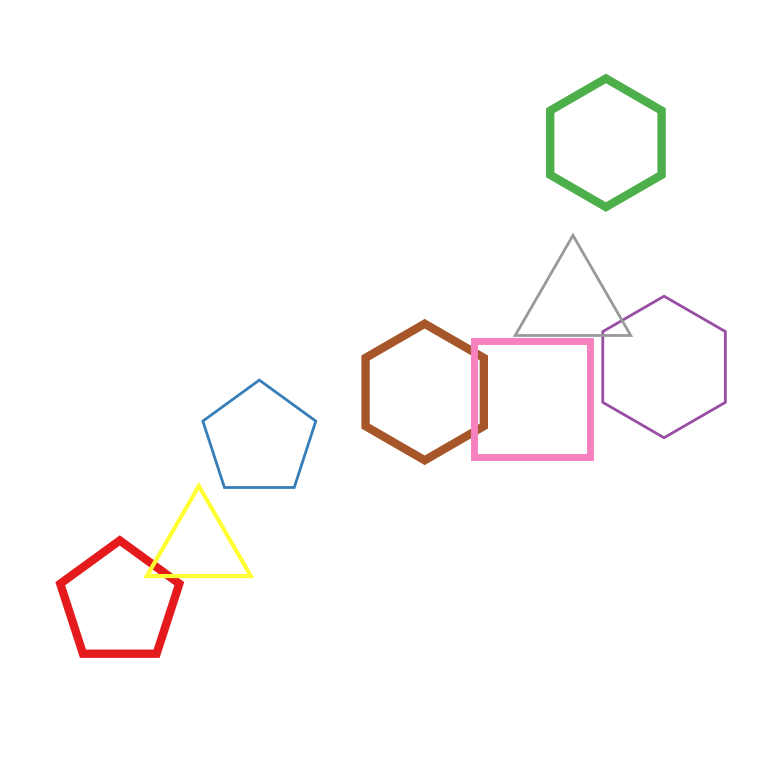[{"shape": "pentagon", "thickness": 3, "radius": 0.41, "center": [0.156, 0.217]}, {"shape": "pentagon", "thickness": 1, "radius": 0.39, "center": [0.337, 0.429]}, {"shape": "hexagon", "thickness": 3, "radius": 0.42, "center": [0.787, 0.815]}, {"shape": "hexagon", "thickness": 1, "radius": 0.46, "center": [0.862, 0.523]}, {"shape": "triangle", "thickness": 1.5, "radius": 0.39, "center": [0.258, 0.291]}, {"shape": "hexagon", "thickness": 3, "radius": 0.44, "center": [0.552, 0.491]}, {"shape": "square", "thickness": 2.5, "radius": 0.38, "center": [0.691, 0.482]}, {"shape": "triangle", "thickness": 1, "radius": 0.43, "center": [0.744, 0.608]}]